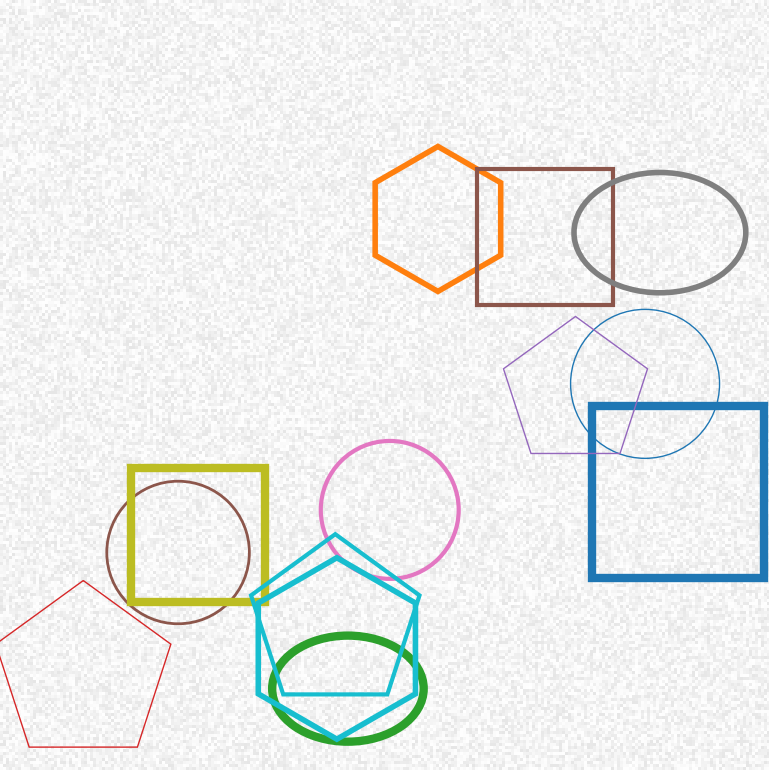[{"shape": "square", "thickness": 3, "radius": 0.56, "center": [0.881, 0.361]}, {"shape": "circle", "thickness": 0.5, "radius": 0.48, "center": [0.838, 0.501]}, {"shape": "hexagon", "thickness": 2, "radius": 0.47, "center": [0.569, 0.716]}, {"shape": "oval", "thickness": 3, "radius": 0.49, "center": [0.452, 0.106]}, {"shape": "pentagon", "thickness": 0.5, "radius": 0.6, "center": [0.108, 0.126]}, {"shape": "pentagon", "thickness": 0.5, "radius": 0.49, "center": [0.747, 0.491]}, {"shape": "square", "thickness": 1.5, "radius": 0.44, "center": [0.707, 0.693]}, {"shape": "circle", "thickness": 1, "radius": 0.46, "center": [0.231, 0.282]}, {"shape": "circle", "thickness": 1.5, "radius": 0.45, "center": [0.506, 0.338]}, {"shape": "oval", "thickness": 2, "radius": 0.56, "center": [0.857, 0.698]}, {"shape": "square", "thickness": 3, "radius": 0.44, "center": [0.258, 0.305]}, {"shape": "pentagon", "thickness": 1.5, "radius": 0.58, "center": [0.435, 0.191]}, {"shape": "hexagon", "thickness": 2, "radius": 0.59, "center": [0.437, 0.158]}]